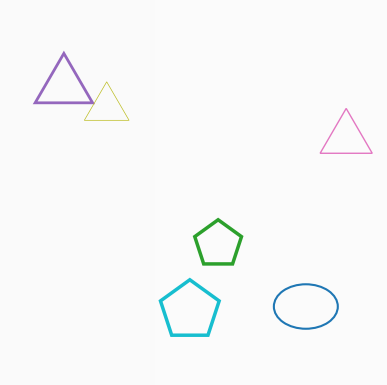[{"shape": "oval", "thickness": 1.5, "radius": 0.41, "center": [0.789, 0.204]}, {"shape": "pentagon", "thickness": 2.5, "radius": 0.32, "center": [0.563, 0.366]}, {"shape": "triangle", "thickness": 2, "radius": 0.43, "center": [0.165, 0.776]}, {"shape": "triangle", "thickness": 1, "radius": 0.39, "center": [0.893, 0.641]}, {"shape": "triangle", "thickness": 0.5, "radius": 0.33, "center": [0.275, 0.721]}, {"shape": "pentagon", "thickness": 2.5, "radius": 0.4, "center": [0.49, 0.194]}]